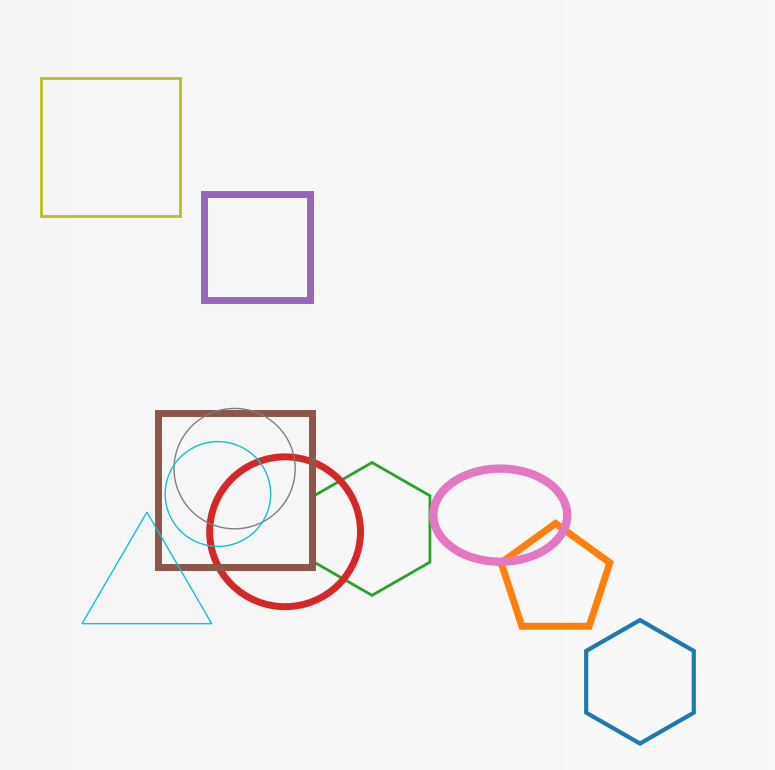[{"shape": "hexagon", "thickness": 1.5, "radius": 0.4, "center": [0.826, 0.115]}, {"shape": "pentagon", "thickness": 2.5, "radius": 0.37, "center": [0.717, 0.246]}, {"shape": "hexagon", "thickness": 1, "radius": 0.43, "center": [0.48, 0.313]}, {"shape": "circle", "thickness": 2.5, "radius": 0.49, "center": [0.368, 0.309]}, {"shape": "square", "thickness": 2.5, "radius": 0.34, "center": [0.331, 0.679]}, {"shape": "square", "thickness": 2.5, "radius": 0.5, "center": [0.304, 0.364]}, {"shape": "oval", "thickness": 3, "radius": 0.43, "center": [0.646, 0.331]}, {"shape": "circle", "thickness": 0.5, "radius": 0.39, "center": [0.303, 0.391]}, {"shape": "square", "thickness": 1, "radius": 0.45, "center": [0.143, 0.809]}, {"shape": "triangle", "thickness": 0.5, "radius": 0.48, "center": [0.19, 0.238]}, {"shape": "circle", "thickness": 0.5, "radius": 0.34, "center": [0.281, 0.358]}]